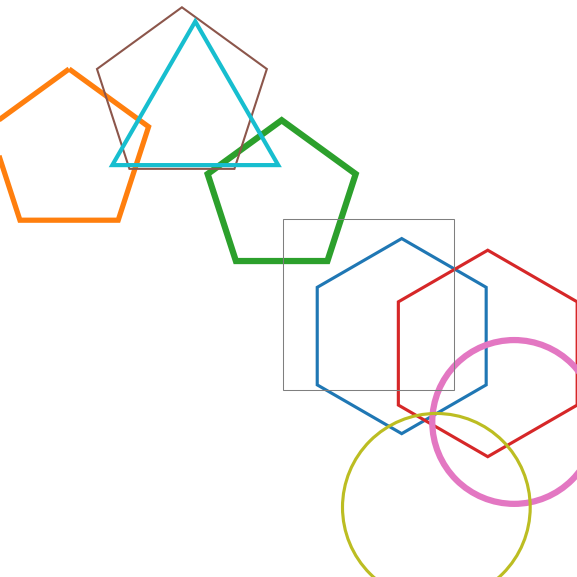[{"shape": "hexagon", "thickness": 1.5, "radius": 0.84, "center": [0.696, 0.417]}, {"shape": "pentagon", "thickness": 2.5, "radius": 0.72, "center": [0.12, 0.735]}, {"shape": "pentagon", "thickness": 3, "radius": 0.67, "center": [0.488, 0.656]}, {"shape": "hexagon", "thickness": 1.5, "radius": 0.89, "center": [0.845, 0.387]}, {"shape": "pentagon", "thickness": 1, "radius": 0.77, "center": [0.315, 0.832]}, {"shape": "circle", "thickness": 3, "radius": 0.71, "center": [0.89, 0.268]}, {"shape": "square", "thickness": 0.5, "radius": 0.74, "center": [0.637, 0.472]}, {"shape": "circle", "thickness": 1.5, "radius": 0.81, "center": [0.756, 0.121]}, {"shape": "triangle", "thickness": 2, "radius": 0.83, "center": [0.338, 0.796]}]